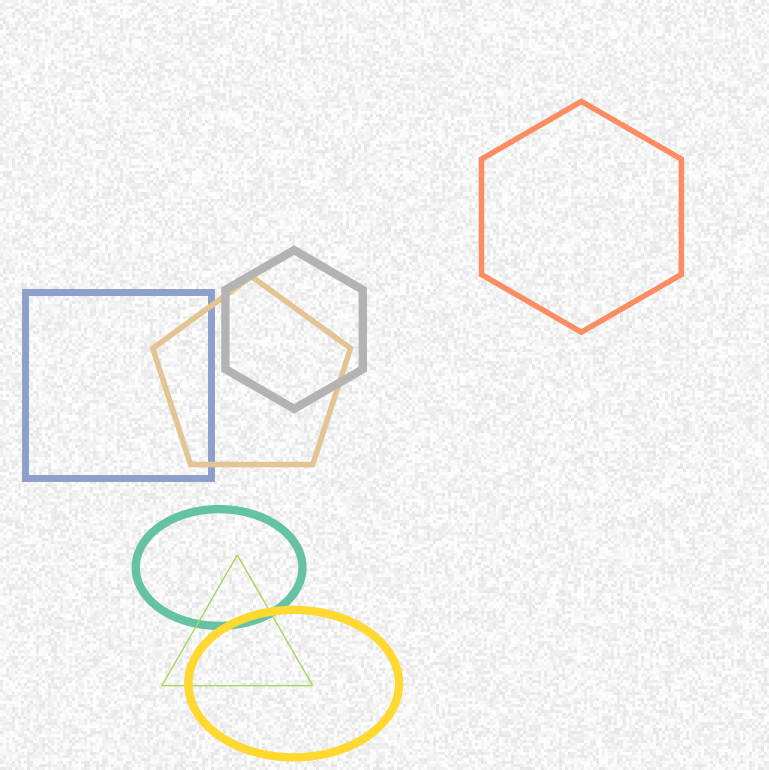[{"shape": "oval", "thickness": 3, "radius": 0.54, "center": [0.285, 0.263]}, {"shape": "hexagon", "thickness": 2, "radius": 0.75, "center": [0.755, 0.718]}, {"shape": "square", "thickness": 2.5, "radius": 0.6, "center": [0.153, 0.5]}, {"shape": "triangle", "thickness": 0.5, "radius": 0.57, "center": [0.308, 0.166]}, {"shape": "oval", "thickness": 3, "radius": 0.68, "center": [0.381, 0.112]}, {"shape": "pentagon", "thickness": 2, "radius": 0.68, "center": [0.327, 0.506]}, {"shape": "hexagon", "thickness": 3, "radius": 0.52, "center": [0.382, 0.572]}]